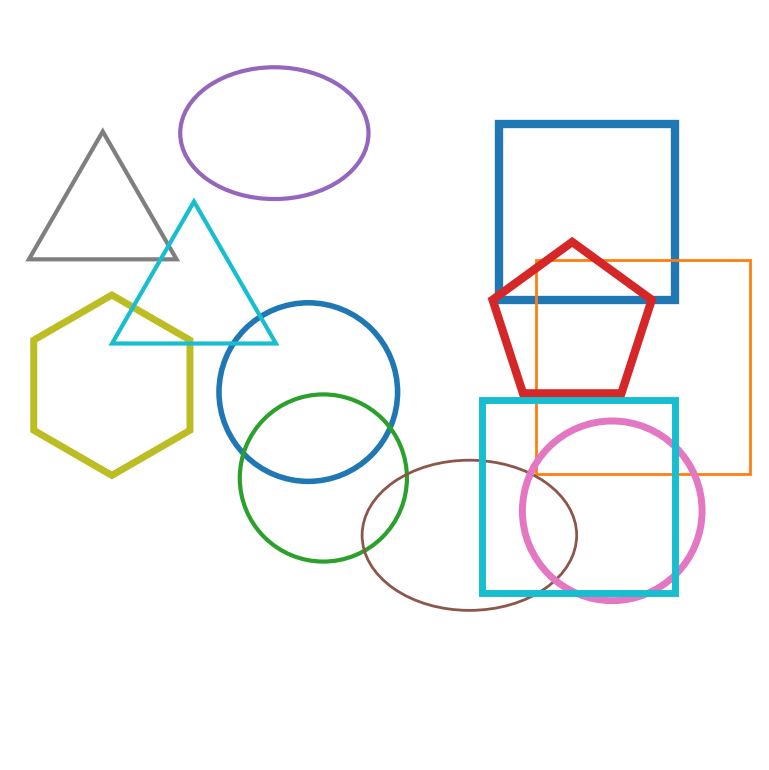[{"shape": "square", "thickness": 3, "radius": 0.57, "center": [0.762, 0.725]}, {"shape": "circle", "thickness": 2, "radius": 0.58, "center": [0.4, 0.491]}, {"shape": "square", "thickness": 1, "radius": 0.69, "center": [0.834, 0.523]}, {"shape": "circle", "thickness": 1.5, "radius": 0.54, "center": [0.42, 0.379]}, {"shape": "pentagon", "thickness": 3, "radius": 0.54, "center": [0.743, 0.577]}, {"shape": "oval", "thickness": 1.5, "radius": 0.61, "center": [0.356, 0.827]}, {"shape": "oval", "thickness": 1, "radius": 0.7, "center": [0.61, 0.305]}, {"shape": "circle", "thickness": 2.5, "radius": 0.58, "center": [0.795, 0.337]}, {"shape": "triangle", "thickness": 1.5, "radius": 0.55, "center": [0.133, 0.719]}, {"shape": "hexagon", "thickness": 2.5, "radius": 0.59, "center": [0.145, 0.5]}, {"shape": "square", "thickness": 2.5, "radius": 0.63, "center": [0.752, 0.355]}, {"shape": "triangle", "thickness": 1.5, "radius": 0.61, "center": [0.252, 0.615]}]